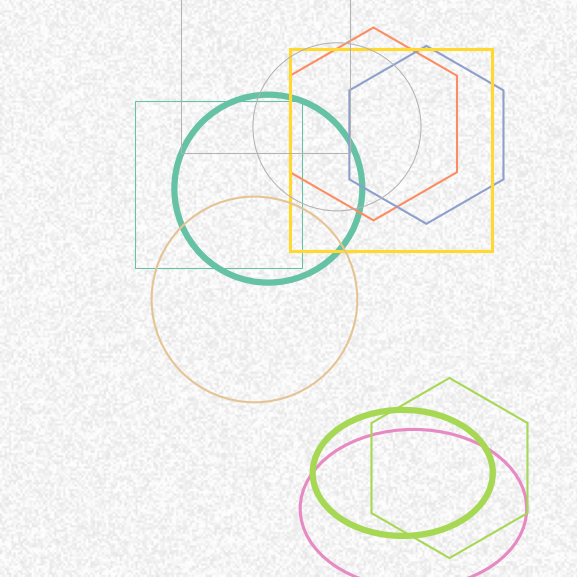[{"shape": "square", "thickness": 0.5, "radius": 0.72, "center": [0.378, 0.68]}, {"shape": "circle", "thickness": 3, "radius": 0.81, "center": [0.465, 0.672]}, {"shape": "hexagon", "thickness": 1, "radius": 0.83, "center": [0.647, 0.784]}, {"shape": "hexagon", "thickness": 1, "radius": 0.77, "center": [0.738, 0.766]}, {"shape": "oval", "thickness": 1.5, "radius": 0.98, "center": [0.716, 0.118]}, {"shape": "hexagon", "thickness": 1, "radius": 0.78, "center": [0.778, 0.189]}, {"shape": "oval", "thickness": 3, "radius": 0.78, "center": [0.697, 0.18]}, {"shape": "square", "thickness": 1.5, "radius": 0.87, "center": [0.677, 0.74]}, {"shape": "circle", "thickness": 1, "radius": 0.89, "center": [0.441, 0.481]}, {"shape": "circle", "thickness": 0.5, "radius": 0.73, "center": [0.583, 0.78]}, {"shape": "square", "thickness": 0.5, "radius": 0.73, "center": [0.459, 0.88]}]